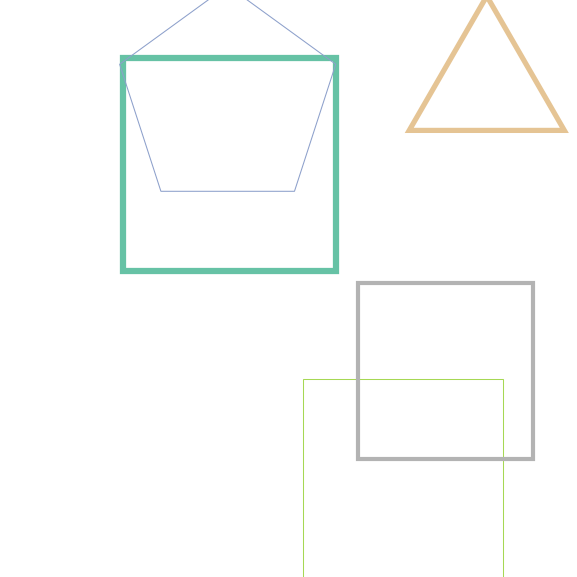[{"shape": "square", "thickness": 3, "radius": 0.92, "center": [0.397, 0.714]}, {"shape": "pentagon", "thickness": 0.5, "radius": 0.98, "center": [0.394, 0.827]}, {"shape": "square", "thickness": 0.5, "radius": 0.86, "center": [0.697, 0.17]}, {"shape": "triangle", "thickness": 2.5, "radius": 0.78, "center": [0.843, 0.851]}, {"shape": "square", "thickness": 2, "radius": 0.76, "center": [0.771, 0.357]}]